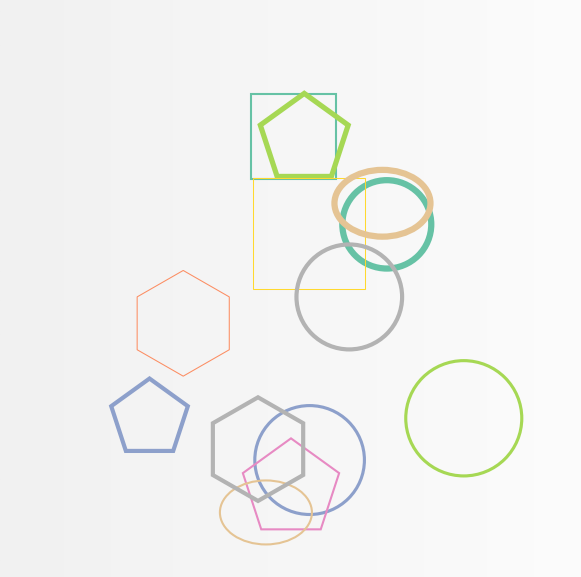[{"shape": "circle", "thickness": 3, "radius": 0.38, "center": [0.665, 0.611]}, {"shape": "square", "thickness": 1, "radius": 0.37, "center": [0.505, 0.762]}, {"shape": "hexagon", "thickness": 0.5, "radius": 0.46, "center": [0.315, 0.439]}, {"shape": "pentagon", "thickness": 2, "radius": 0.35, "center": [0.257, 0.274]}, {"shape": "circle", "thickness": 1.5, "radius": 0.47, "center": [0.533, 0.203]}, {"shape": "pentagon", "thickness": 1, "radius": 0.44, "center": [0.501, 0.153]}, {"shape": "pentagon", "thickness": 2.5, "radius": 0.4, "center": [0.523, 0.758]}, {"shape": "circle", "thickness": 1.5, "radius": 0.5, "center": [0.798, 0.275]}, {"shape": "square", "thickness": 0.5, "radius": 0.48, "center": [0.532, 0.595]}, {"shape": "oval", "thickness": 1, "radius": 0.4, "center": [0.457, 0.112]}, {"shape": "oval", "thickness": 3, "radius": 0.41, "center": [0.658, 0.647]}, {"shape": "hexagon", "thickness": 2, "radius": 0.45, "center": [0.444, 0.221]}, {"shape": "circle", "thickness": 2, "radius": 0.45, "center": [0.601, 0.485]}]